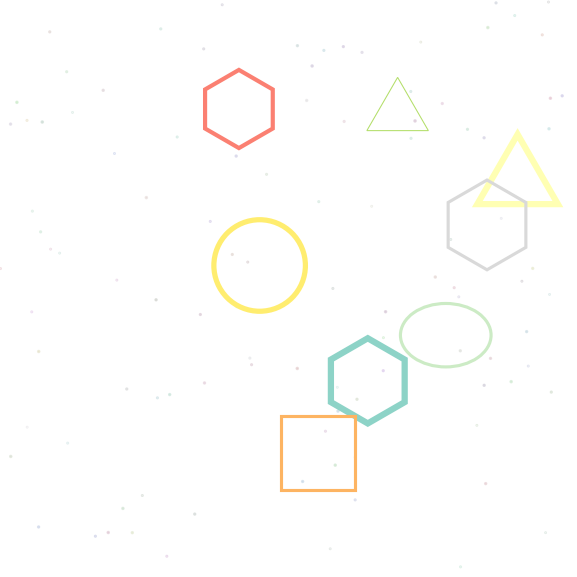[{"shape": "hexagon", "thickness": 3, "radius": 0.37, "center": [0.637, 0.34]}, {"shape": "triangle", "thickness": 3, "radius": 0.4, "center": [0.896, 0.686]}, {"shape": "hexagon", "thickness": 2, "radius": 0.34, "center": [0.414, 0.81]}, {"shape": "square", "thickness": 1.5, "radius": 0.32, "center": [0.551, 0.215]}, {"shape": "triangle", "thickness": 0.5, "radius": 0.31, "center": [0.689, 0.804]}, {"shape": "hexagon", "thickness": 1.5, "radius": 0.39, "center": [0.843, 0.61]}, {"shape": "oval", "thickness": 1.5, "radius": 0.39, "center": [0.772, 0.419]}, {"shape": "circle", "thickness": 2.5, "radius": 0.4, "center": [0.45, 0.539]}]